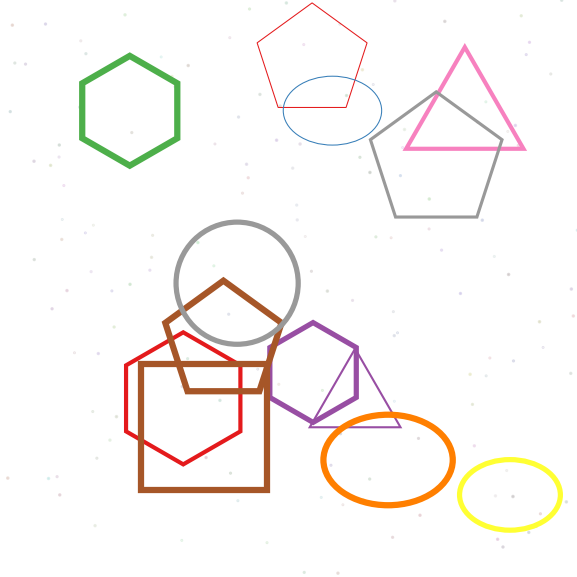[{"shape": "hexagon", "thickness": 2, "radius": 0.57, "center": [0.317, 0.309]}, {"shape": "pentagon", "thickness": 0.5, "radius": 0.5, "center": [0.54, 0.894]}, {"shape": "oval", "thickness": 0.5, "radius": 0.43, "center": [0.576, 0.808]}, {"shape": "hexagon", "thickness": 3, "radius": 0.48, "center": [0.225, 0.807]}, {"shape": "hexagon", "thickness": 2.5, "radius": 0.43, "center": [0.542, 0.354]}, {"shape": "triangle", "thickness": 1, "radius": 0.45, "center": [0.615, 0.305]}, {"shape": "oval", "thickness": 3, "radius": 0.56, "center": [0.672, 0.203]}, {"shape": "oval", "thickness": 2.5, "radius": 0.44, "center": [0.883, 0.142]}, {"shape": "pentagon", "thickness": 3, "radius": 0.53, "center": [0.387, 0.407]}, {"shape": "square", "thickness": 3, "radius": 0.55, "center": [0.353, 0.259]}, {"shape": "triangle", "thickness": 2, "radius": 0.59, "center": [0.805, 0.8]}, {"shape": "circle", "thickness": 2.5, "radius": 0.53, "center": [0.411, 0.509]}, {"shape": "pentagon", "thickness": 1.5, "radius": 0.6, "center": [0.755, 0.72]}]